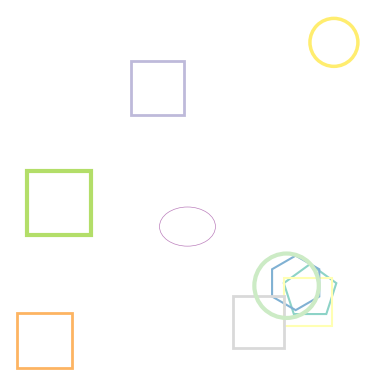[{"shape": "pentagon", "thickness": 1.5, "radius": 0.36, "center": [0.805, 0.242]}, {"shape": "square", "thickness": 1.5, "radius": 0.31, "center": [0.799, 0.214]}, {"shape": "square", "thickness": 2, "radius": 0.35, "center": [0.409, 0.772]}, {"shape": "hexagon", "thickness": 1.5, "radius": 0.35, "center": [0.768, 0.265]}, {"shape": "square", "thickness": 2, "radius": 0.36, "center": [0.115, 0.116]}, {"shape": "square", "thickness": 3, "radius": 0.42, "center": [0.153, 0.473]}, {"shape": "square", "thickness": 2, "radius": 0.33, "center": [0.671, 0.164]}, {"shape": "oval", "thickness": 0.5, "radius": 0.36, "center": [0.487, 0.411]}, {"shape": "circle", "thickness": 3, "radius": 0.42, "center": [0.744, 0.258]}, {"shape": "circle", "thickness": 2.5, "radius": 0.31, "center": [0.867, 0.89]}]